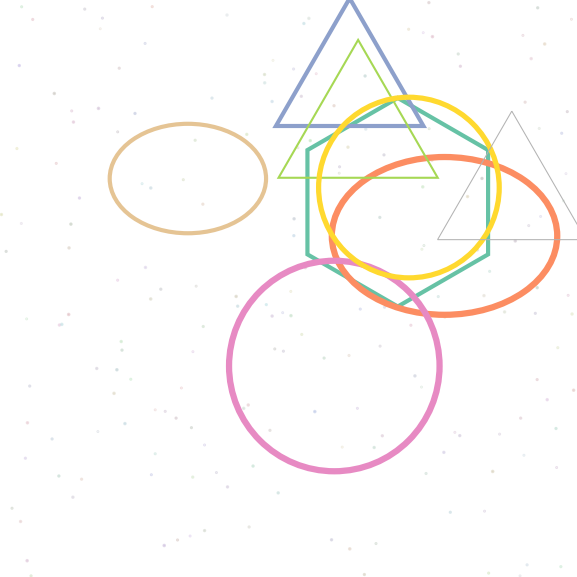[{"shape": "hexagon", "thickness": 2, "radius": 0.9, "center": [0.689, 0.649]}, {"shape": "oval", "thickness": 3, "radius": 0.98, "center": [0.77, 0.591]}, {"shape": "triangle", "thickness": 2, "radius": 0.74, "center": [0.605, 0.855]}, {"shape": "circle", "thickness": 3, "radius": 0.91, "center": [0.579, 0.365]}, {"shape": "triangle", "thickness": 1, "radius": 0.8, "center": [0.62, 0.771]}, {"shape": "circle", "thickness": 2.5, "radius": 0.78, "center": [0.708, 0.674]}, {"shape": "oval", "thickness": 2, "radius": 0.68, "center": [0.325, 0.69]}, {"shape": "triangle", "thickness": 0.5, "radius": 0.74, "center": [0.886, 0.658]}]